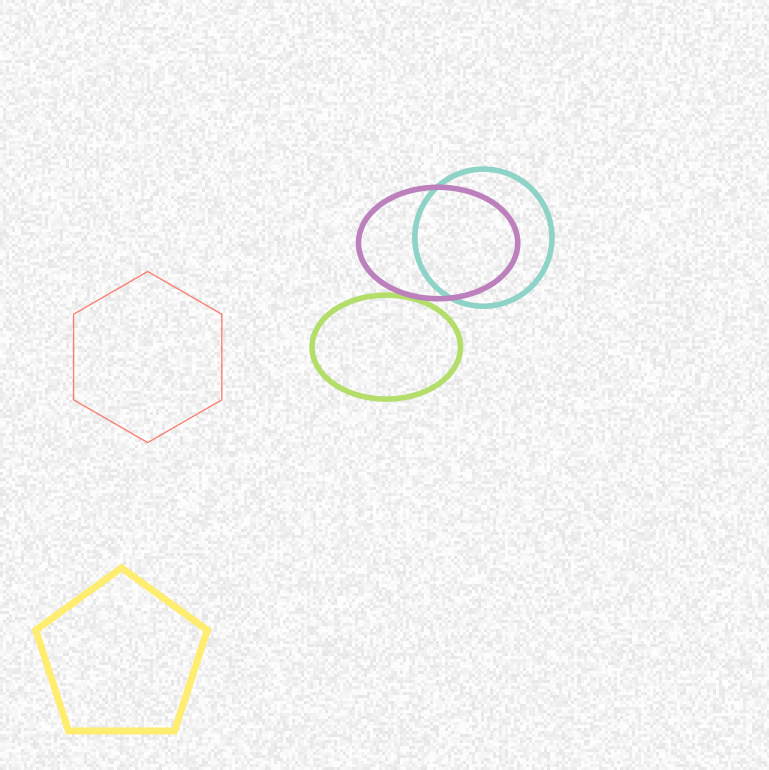[{"shape": "circle", "thickness": 2, "radius": 0.45, "center": [0.628, 0.691]}, {"shape": "hexagon", "thickness": 0.5, "radius": 0.56, "center": [0.192, 0.536]}, {"shape": "oval", "thickness": 2, "radius": 0.48, "center": [0.502, 0.549]}, {"shape": "oval", "thickness": 2, "radius": 0.52, "center": [0.569, 0.684]}, {"shape": "pentagon", "thickness": 2.5, "radius": 0.59, "center": [0.158, 0.145]}]